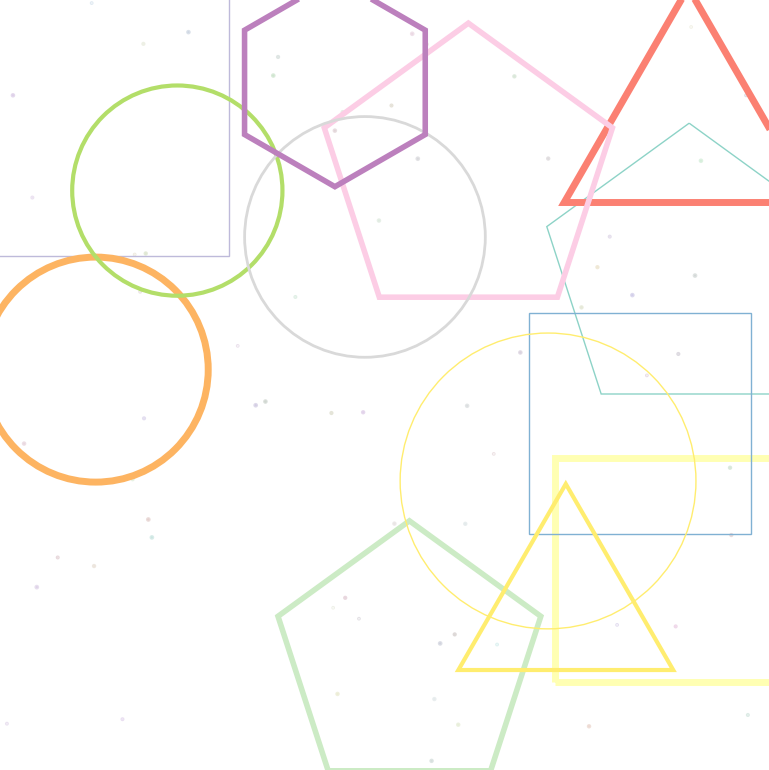[{"shape": "pentagon", "thickness": 0.5, "radius": 0.97, "center": [0.895, 0.646]}, {"shape": "square", "thickness": 2.5, "radius": 0.73, "center": [0.866, 0.26]}, {"shape": "square", "thickness": 0.5, "radius": 0.87, "center": [0.124, 0.841]}, {"shape": "triangle", "thickness": 2.5, "radius": 0.93, "center": [0.894, 0.83]}, {"shape": "square", "thickness": 0.5, "radius": 0.72, "center": [0.831, 0.45]}, {"shape": "circle", "thickness": 2.5, "radius": 0.73, "center": [0.124, 0.52]}, {"shape": "circle", "thickness": 1.5, "radius": 0.68, "center": [0.23, 0.752]}, {"shape": "pentagon", "thickness": 2, "radius": 0.98, "center": [0.608, 0.773]}, {"shape": "circle", "thickness": 1, "radius": 0.78, "center": [0.474, 0.692]}, {"shape": "hexagon", "thickness": 2, "radius": 0.68, "center": [0.435, 0.893]}, {"shape": "pentagon", "thickness": 2, "radius": 0.9, "center": [0.532, 0.144]}, {"shape": "triangle", "thickness": 1.5, "radius": 0.81, "center": [0.735, 0.21]}, {"shape": "circle", "thickness": 0.5, "radius": 0.96, "center": [0.712, 0.375]}]